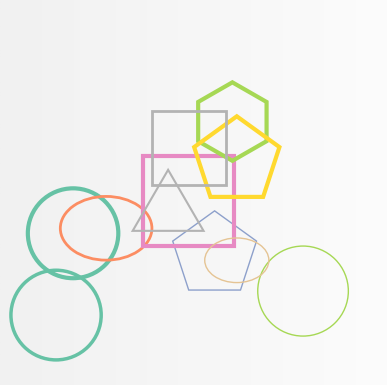[{"shape": "circle", "thickness": 3, "radius": 0.58, "center": [0.189, 0.394]}, {"shape": "circle", "thickness": 2.5, "radius": 0.58, "center": [0.145, 0.182]}, {"shape": "oval", "thickness": 2, "radius": 0.59, "center": [0.274, 0.407]}, {"shape": "pentagon", "thickness": 1, "radius": 0.57, "center": [0.554, 0.339]}, {"shape": "square", "thickness": 3, "radius": 0.58, "center": [0.486, 0.478]}, {"shape": "circle", "thickness": 1, "radius": 0.58, "center": [0.782, 0.244]}, {"shape": "hexagon", "thickness": 3, "radius": 0.51, "center": [0.6, 0.684]}, {"shape": "pentagon", "thickness": 3, "radius": 0.58, "center": [0.611, 0.582]}, {"shape": "oval", "thickness": 1, "radius": 0.41, "center": [0.611, 0.324]}, {"shape": "square", "thickness": 2, "radius": 0.48, "center": [0.488, 0.616]}, {"shape": "triangle", "thickness": 1.5, "radius": 0.53, "center": [0.434, 0.453]}]